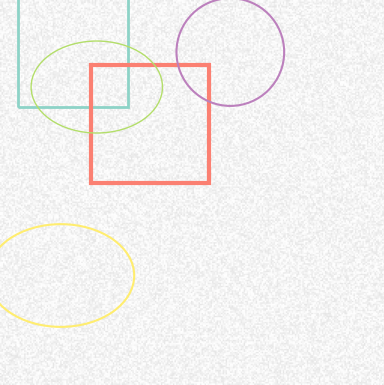[{"shape": "square", "thickness": 2, "radius": 0.72, "center": [0.19, 0.865]}, {"shape": "square", "thickness": 3, "radius": 0.77, "center": [0.389, 0.678]}, {"shape": "oval", "thickness": 1, "radius": 0.85, "center": [0.251, 0.774]}, {"shape": "circle", "thickness": 1.5, "radius": 0.7, "center": [0.598, 0.865]}, {"shape": "oval", "thickness": 1.5, "radius": 0.95, "center": [0.158, 0.284]}]